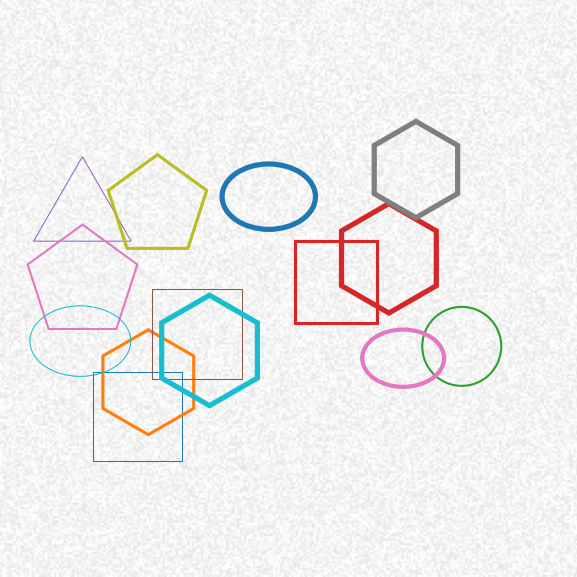[{"shape": "square", "thickness": 0.5, "radius": 0.39, "center": [0.238, 0.278]}, {"shape": "oval", "thickness": 2.5, "radius": 0.4, "center": [0.465, 0.659]}, {"shape": "hexagon", "thickness": 1.5, "radius": 0.45, "center": [0.257, 0.337]}, {"shape": "circle", "thickness": 1, "radius": 0.34, "center": [0.8, 0.399]}, {"shape": "square", "thickness": 1.5, "radius": 0.36, "center": [0.582, 0.511]}, {"shape": "hexagon", "thickness": 2.5, "radius": 0.47, "center": [0.673, 0.552]}, {"shape": "triangle", "thickness": 0.5, "radius": 0.49, "center": [0.143, 0.63]}, {"shape": "square", "thickness": 0.5, "radius": 0.39, "center": [0.341, 0.421]}, {"shape": "pentagon", "thickness": 1, "radius": 0.5, "center": [0.143, 0.51]}, {"shape": "oval", "thickness": 2, "radius": 0.35, "center": [0.698, 0.379]}, {"shape": "hexagon", "thickness": 2.5, "radius": 0.42, "center": [0.72, 0.706]}, {"shape": "pentagon", "thickness": 1.5, "radius": 0.45, "center": [0.273, 0.642]}, {"shape": "oval", "thickness": 0.5, "radius": 0.44, "center": [0.139, 0.408]}, {"shape": "hexagon", "thickness": 2.5, "radius": 0.48, "center": [0.363, 0.392]}]